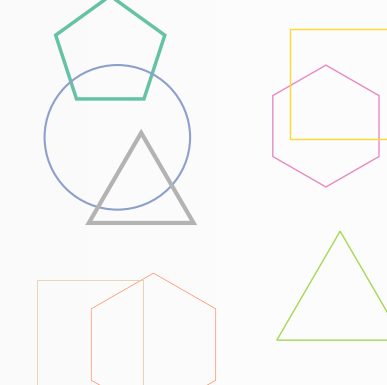[{"shape": "pentagon", "thickness": 2.5, "radius": 0.74, "center": [0.284, 0.863]}, {"shape": "hexagon", "thickness": 0.5, "radius": 0.93, "center": [0.396, 0.105]}, {"shape": "circle", "thickness": 1.5, "radius": 0.94, "center": [0.303, 0.643]}, {"shape": "hexagon", "thickness": 1, "radius": 0.79, "center": [0.841, 0.673]}, {"shape": "triangle", "thickness": 1, "radius": 0.94, "center": [0.878, 0.211]}, {"shape": "square", "thickness": 1, "radius": 0.71, "center": [0.892, 0.781]}, {"shape": "square", "thickness": 0.5, "radius": 0.68, "center": [0.232, 0.135]}, {"shape": "triangle", "thickness": 3, "radius": 0.78, "center": [0.364, 0.499]}]